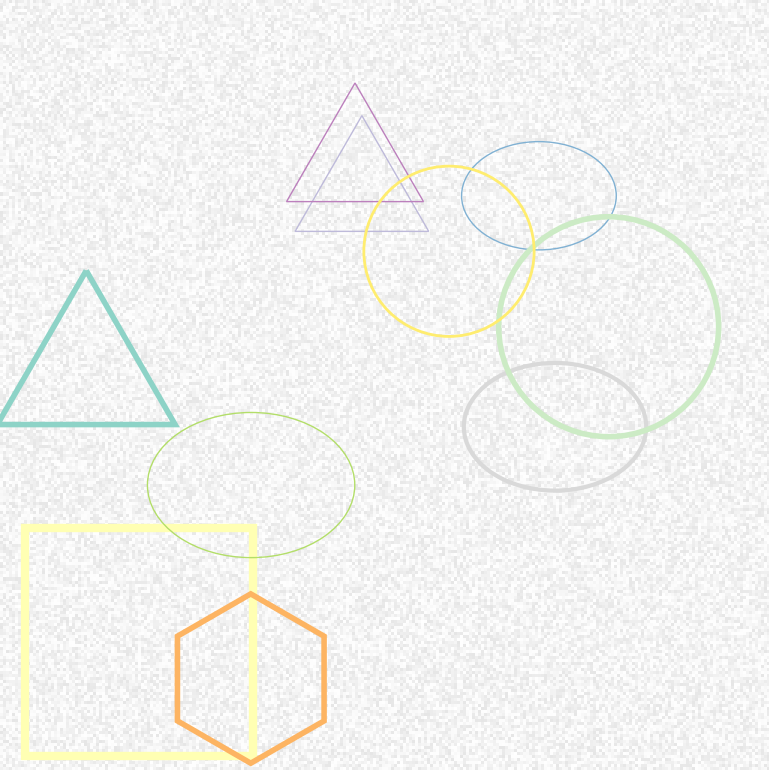[{"shape": "triangle", "thickness": 2, "radius": 0.67, "center": [0.112, 0.515]}, {"shape": "square", "thickness": 3, "radius": 0.74, "center": [0.181, 0.167]}, {"shape": "triangle", "thickness": 0.5, "radius": 0.5, "center": [0.47, 0.75]}, {"shape": "oval", "thickness": 0.5, "radius": 0.5, "center": [0.7, 0.746]}, {"shape": "hexagon", "thickness": 2, "radius": 0.55, "center": [0.326, 0.119]}, {"shape": "oval", "thickness": 0.5, "radius": 0.67, "center": [0.326, 0.37]}, {"shape": "oval", "thickness": 1.5, "radius": 0.59, "center": [0.721, 0.446]}, {"shape": "triangle", "thickness": 0.5, "radius": 0.51, "center": [0.461, 0.79]}, {"shape": "circle", "thickness": 2, "radius": 0.71, "center": [0.79, 0.576]}, {"shape": "circle", "thickness": 1, "radius": 0.55, "center": [0.583, 0.674]}]